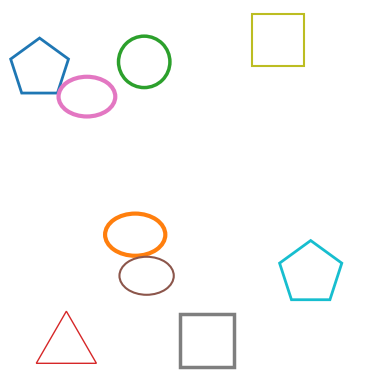[{"shape": "pentagon", "thickness": 2, "radius": 0.39, "center": [0.103, 0.822]}, {"shape": "oval", "thickness": 3, "radius": 0.39, "center": [0.351, 0.39]}, {"shape": "circle", "thickness": 2.5, "radius": 0.33, "center": [0.375, 0.839]}, {"shape": "triangle", "thickness": 1, "radius": 0.45, "center": [0.172, 0.101]}, {"shape": "oval", "thickness": 1.5, "radius": 0.35, "center": [0.381, 0.284]}, {"shape": "oval", "thickness": 3, "radius": 0.37, "center": [0.226, 0.749]}, {"shape": "square", "thickness": 2.5, "radius": 0.35, "center": [0.538, 0.116]}, {"shape": "square", "thickness": 1.5, "radius": 0.34, "center": [0.722, 0.895]}, {"shape": "pentagon", "thickness": 2, "radius": 0.42, "center": [0.807, 0.29]}]